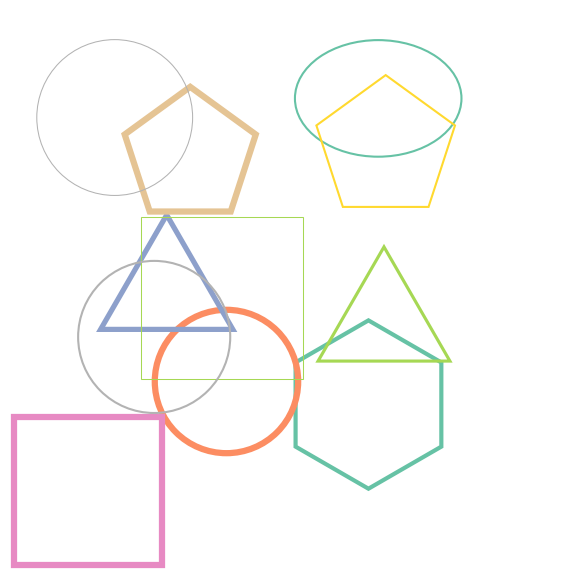[{"shape": "hexagon", "thickness": 2, "radius": 0.73, "center": [0.638, 0.299]}, {"shape": "oval", "thickness": 1, "radius": 0.72, "center": [0.655, 0.829]}, {"shape": "circle", "thickness": 3, "radius": 0.62, "center": [0.392, 0.339]}, {"shape": "triangle", "thickness": 2.5, "radius": 0.66, "center": [0.289, 0.495]}, {"shape": "square", "thickness": 3, "radius": 0.64, "center": [0.153, 0.149]}, {"shape": "triangle", "thickness": 1.5, "radius": 0.66, "center": [0.665, 0.44]}, {"shape": "square", "thickness": 0.5, "radius": 0.7, "center": [0.384, 0.483]}, {"shape": "pentagon", "thickness": 1, "radius": 0.63, "center": [0.668, 0.743]}, {"shape": "pentagon", "thickness": 3, "radius": 0.6, "center": [0.329, 0.729]}, {"shape": "circle", "thickness": 0.5, "radius": 0.67, "center": [0.199, 0.796]}, {"shape": "circle", "thickness": 1, "radius": 0.66, "center": [0.267, 0.416]}]